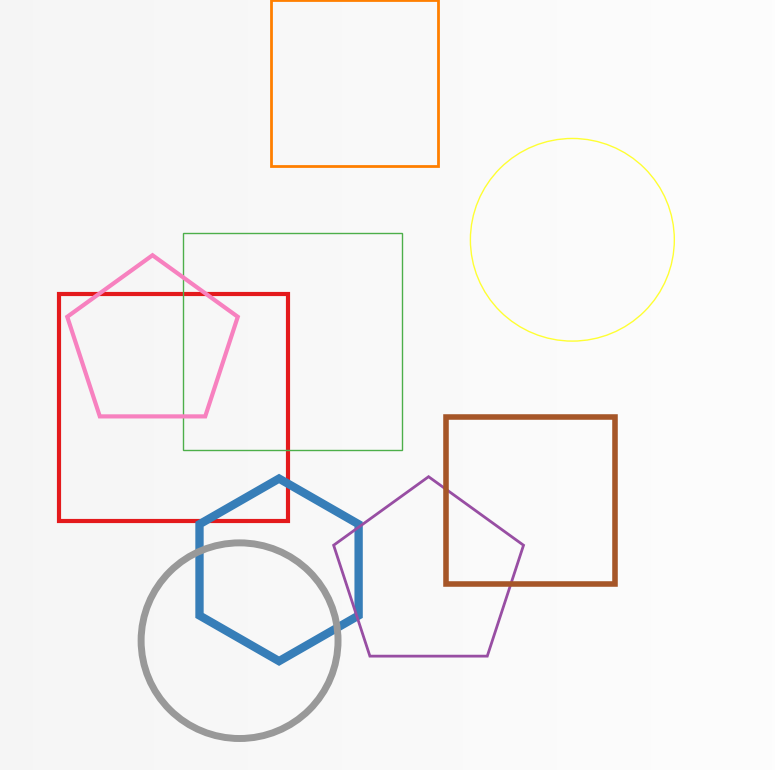[{"shape": "square", "thickness": 1.5, "radius": 0.74, "center": [0.224, 0.471]}, {"shape": "hexagon", "thickness": 3, "radius": 0.59, "center": [0.36, 0.26]}, {"shape": "square", "thickness": 0.5, "radius": 0.71, "center": [0.378, 0.556]}, {"shape": "pentagon", "thickness": 1, "radius": 0.64, "center": [0.553, 0.252]}, {"shape": "square", "thickness": 1, "radius": 0.54, "center": [0.458, 0.893]}, {"shape": "circle", "thickness": 0.5, "radius": 0.66, "center": [0.739, 0.689]}, {"shape": "square", "thickness": 2, "radius": 0.54, "center": [0.685, 0.35]}, {"shape": "pentagon", "thickness": 1.5, "radius": 0.58, "center": [0.197, 0.553]}, {"shape": "circle", "thickness": 2.5, "radius": 0.64, "center": [0.309, 0.168]}]